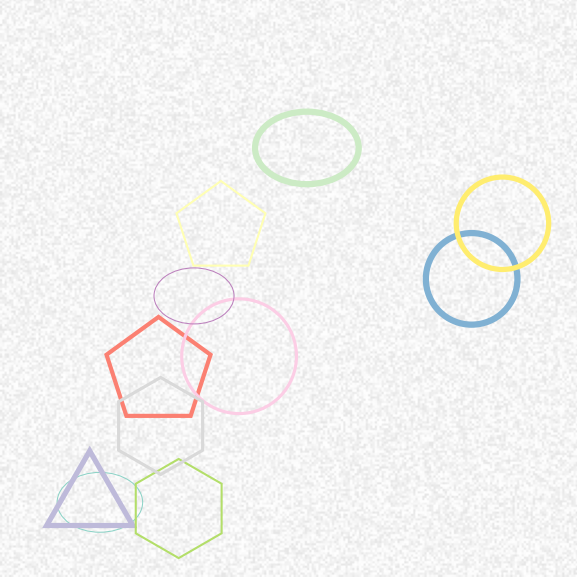[{"shape": "oval", "thickness": 0.5, "radius": 0.37, "center": [0.173, 0.129]}, {"shape": "pentagon", "thickness": 1, "radius": 0.41, "center": [0.383, 0.605]}, {"shape": "triangle", "thickness": 2.5, "radius": 0.43, "center": [0.155, 0.132]}, {"shape": "pentagon", "thickness": 2, "radius": 0.47, "center": [0.274, 0.356]}, {"shape": "circle", "thickness": 3, "radius": 0.4, "center": [0.817, 0.516]}, {"shape": "hexagon", "thickness": 1, "radius": 0.43, "center": [0.309, 0.119]}, {"shape": "circle", "thickness": 1.5, "radius": 0.5, "center": [0.414, 0.382]}, {"shape": "hexagon", "thickness": 1.5, "radius": 0.42, "center": [0.278, 0.262]}, {"shape": "oval", "thickness": 0.5, "radius": 0.35, "center": [0.336, 0.487]}, {"shape": "oval", "thickness": 3, "radius": 0.45, "center": [0.531, 0.743]}, {"shape": "circle", "thickness": 2.5, "radius": 0.4, "center": [0.87, 0.613]}]